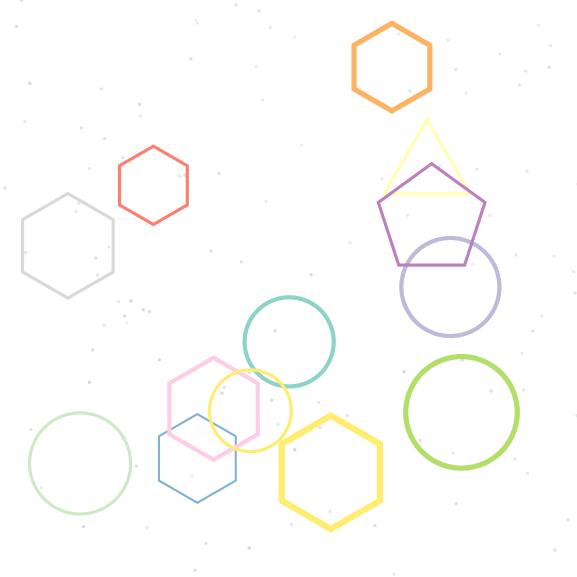[{"shape": "circle", "thickness": 2, "radius": 0.39, "center": [0.501, 0.407]}, {"shape": "triangle", "thickness": 1.5, "radius": 0.43, "center": [0.739, 0.706]}, {"shape": "circle", "thickness": 2, "radius": 0.42, "center": [0.78, 0.502]}, {"shape": "hexagon", "thickness": 1.5, "radius": 0.34, "center": [0.266, 0.678]}, {"shape": "hexagon", "thickness": 1, "radius": 0.38, "center": [0.342, 0.205]}, {"shape": "hexagon", "thickness": 2.5, "radius": 0.38, "center": [0.679, 0.883]}, {"shape": "circle", "thickness": 2.5, "radius": 0.48, "center": [0.799, 0.285]}, {"shape": "hexagon", "thickness": 2, "radius": 0.44, "center": [0.37, 0.291]}, {"shape": "hexagon", "thickness": 1.5, "radius": 0.45, "center": [0.118, 0.573]}, {"shape": "pentagon", "thickness": 1.5, "radius": 0.49, "center": [0.747, 0.619]}, {"shape": "circle", "thickness": 1.5, "radius": 0.44, "center": [0.139, 0.197]}, {"shape": "hexagon", "thickness": 3, "radius": 0.49, "center": [0.573, 0.181]}, {"shape": "circle", "thickness": 1.5, "radius": 0.35, "center": [0.434, 0.288]}]